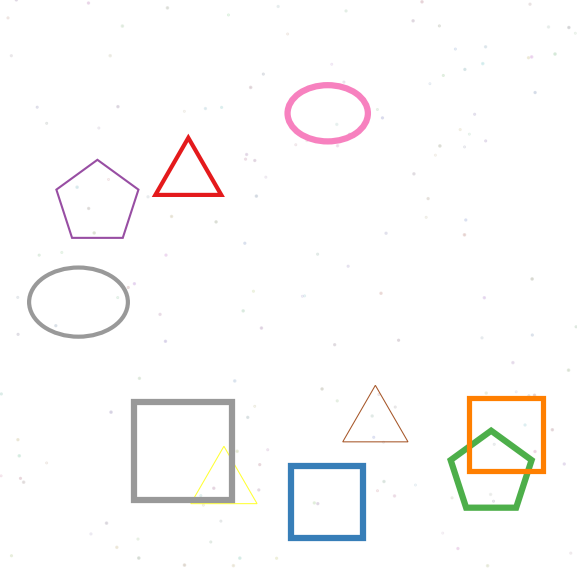[{"shape": "triangle", "thickness": 2, "radius": 0.33, "center": [0.326, 0.695]}, {"shape": "square", "thickness": 3, "radius": 0.31, "center": [0.566, 0.13]}, {"shape": "pentagon", "thickness": 3, "radius": 0.37, "center": [0.85, 0.18]}, {"shape": "pentagon", "thickness": 1, "radius": 0.37, "center": [0.169, 0.648]}, {"shape": "square", "thickness": 2.5, "radius": 0.32, "center": [0.876, 0.247]}, {"shape": "triangle", "thickness": 0.5, "radius": 0.33, "center": [0.388, 0.16]}, {"shape": "triangle", "thickness": 0.5, "radius": 0.33, "center": [0.65, 0.267]}, {"shape": "oval", "thickness": 3, "radius": 0.35, "center": [0.567, 0.803]}, {"shape": "square", "thickness": 3, "radius": 0.43, "center": [0.317, 0.219]}, {"shape": "oval", "thickness": 2, "radius": 0.43, "center": [0.136, 0.476]}]